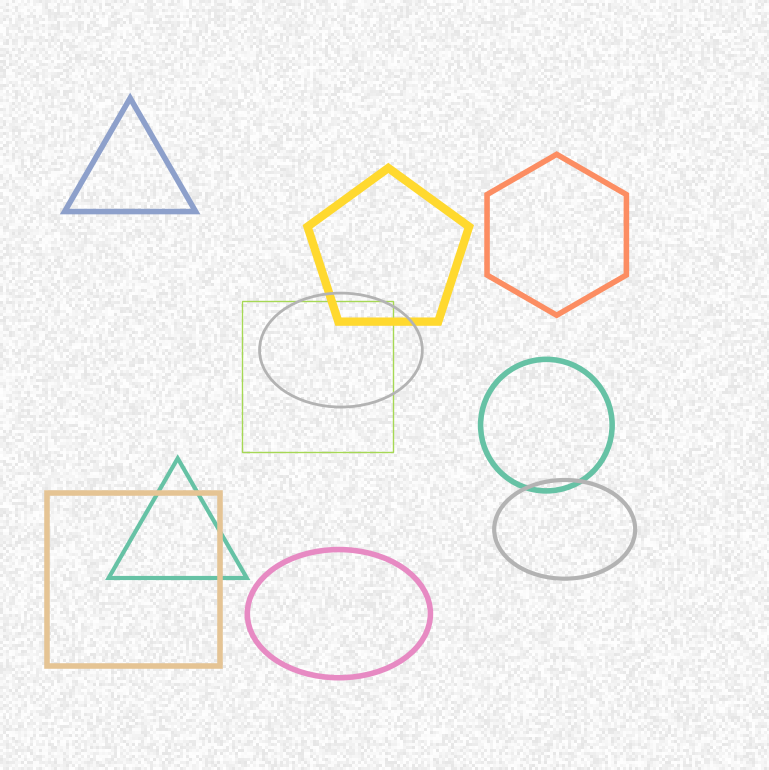[{"shape": "circle", "thickness": 2, "radius": 0.43, "center": [0.71, 0.448]}, {"shape": "triangle", "thickness": 1.5, "radius": 0.52, "center": [0.231, 0.301]}, {"shape": "hexagon", "thickness": 2, "radius": 0.52, "center": [0.723, 0.695]}, {"shape": "triangle", "thickness": 2, "radius": 0.49, "center": [0.169, 0.774]}, {"shape": "oval", "thickness": 2, "radius": 0.59, "center": [0.44, 0.203]}, {"shape": "square", "thickness": 0.5, "radius": 0.49, "center": [0.412, 0.511]}, {"shape": "pentagon", "thickness": 3, "radius": 0.55, "center": [0.504, 0.672]}, {"shape": "square", "thickness": 2, "radius": 0.56, "center": [0.174, 0.247]}, {"shape": "oval", "thickness": 1, "radius": 0.53, "center": [0.443, 0.545]}, {"shape": "oval", "thickness": 1.5, "radius": 0.46, "center": [0.733, 0.313]}]